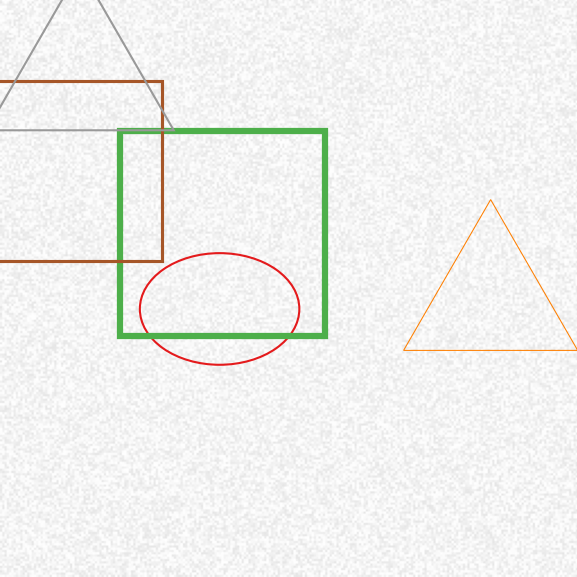[{"shape": "oval", "thickness": 1, "radius": 0.69, "center": [0.38, 0.464]}, {"shape": "square", "thickness": 3, "radius": 0.89, "center": [0.385, 0.595]}, {"shape": "triangle", "thickness": 0.5, "radius": 0.87, "center": [0.85, 0.479]}, {"shape": "square", "thickness": 1.5, "radius": 0.78, "center": [0.124, 0.703]}, {"shape": "triangle", "thickness": 1, "radius": 0.93, "center": [0.139, 0.867]}]